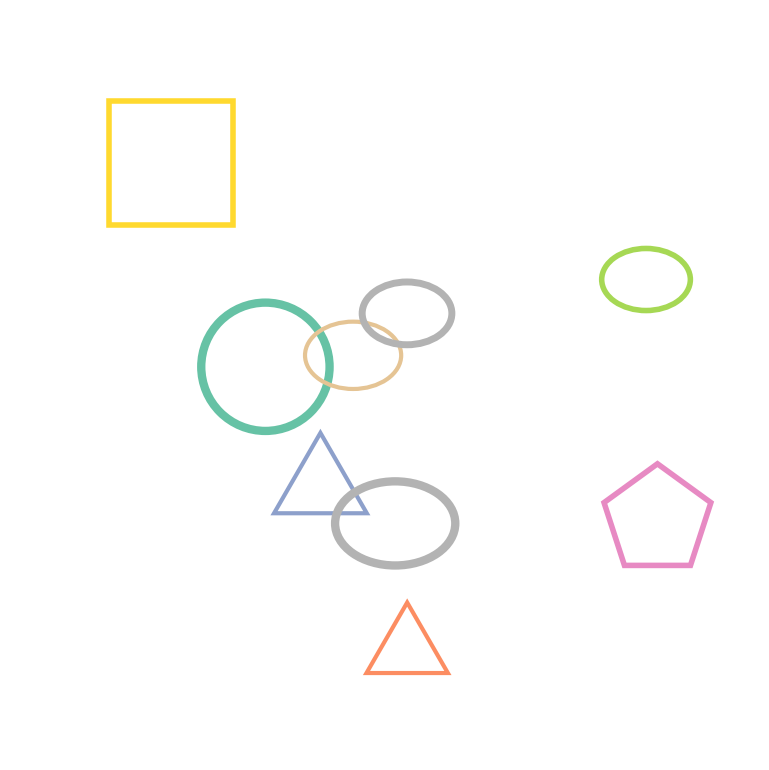[{"shape": "circle", "thickness": 3, "radius": 0.42, "center": [0.345, 0.524]}, {"shape": "triangle", "thickness": 1.5, "radius": 0.31, "center": [0.529, 0.156]}, {"shape": "triangle", "thickness": 1.5, "radius": 0.35, "center": [0.416, 0.368]}, {"shape": "pentagon", "thickness": 2, "radius": 0.36, "center": [0.854, 0.325]}, {"shape": "oval", "thickness": 2, "radius": 0.29, "center": [0.839, 0.637]}, {"shape": "square", "thickness": 2, "radius": 0.4, "center": [0.222, 0.788]}, {"shape": "oval", "thickness": 1.5, "radius": 0.31, "center": [0.459, 0.539]}, {"shape": "oval", "thickness": 2.5, "radius": 0.29, "center": [0.529, 0.593]}, {"shape": "oval", "thickness": 3, "radius": 0.39, "center": [0.513, 0.32]}]